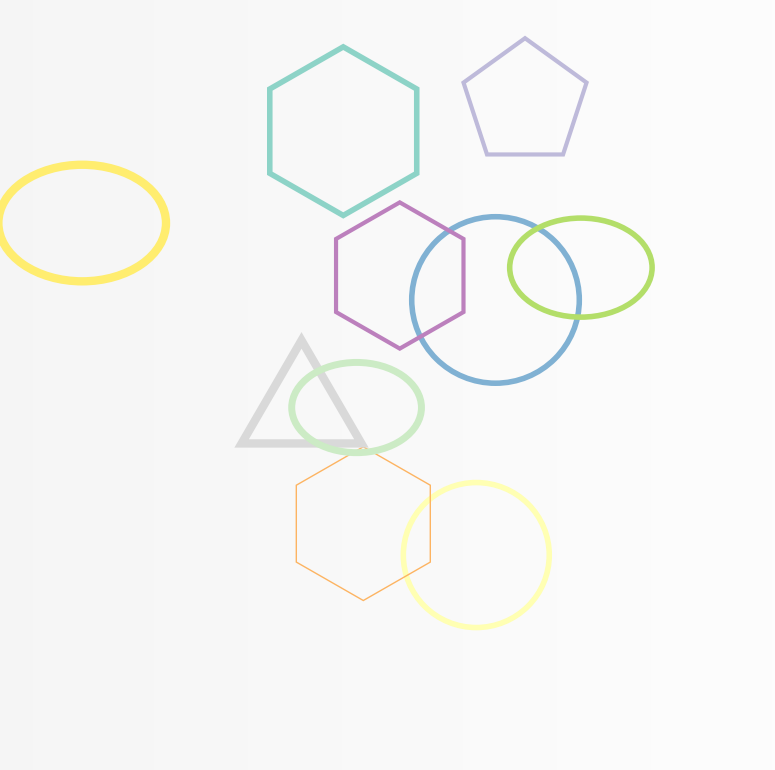[{"shape": "hexagon", "thickness": 2, "radius": 0.55, "center": [0.443, 0.83]}, {"shape": "circle", "thickness": 2, "radius": 0.47, "center": [0.615, 0.279]}, {"shape": "pentagon", "thickness": 1.5, "radius": 0.42, "center": [0.677, 0.867]}, {"shape": "circle", "thickness": 2, "radius": 0.54, "center": [0.639, 0.61]}, {"shape": "hexagon", "thickness": 0.5, "radius": 0.5, "center": [0.469, 0.32]}, {"shape": "oval", "thickness": 2, "radius": 0.46, "center": [0.75, 0.652]}, {"shape": "triangle", "thickness": 3, "radius": 0.45, "center": [0.389, 0.469]}, {"shape": "hexagon", "thickness": 1.5, "radius": 0.47, "center": [0.516, 0.642]}, {"shape": "oval", "thickness": 2.5, "radius": 0.42, "center": [0.46, 0.471]}, {"shape": "oval", "thickness": 3, "radius": 0.54, "center": [0.106, 0.71]}]